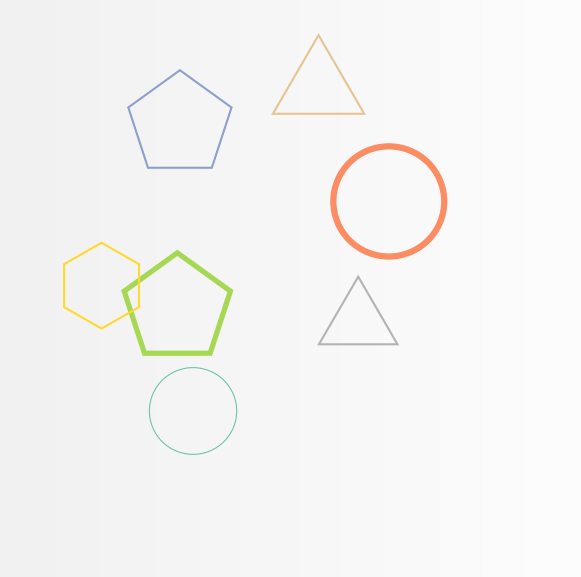[{"shape": "circle", "thickness": 0.5, "radius": 0.38, "center": [0.332, 0.287]}, {"shape": "circle", "thickness": 3, "radius": 0.48, "center": [0.669, 0.65]}, {"shape": "pentagon", "thickness": 1, "radius": 0.47, "center": [0.31, 0.784]}, {"shape": "pentagon", "thickness": 2.5, "radius": 0.48, "center": [0.305, 0.465]}, {"shape": "hexagon", "thickness": 1, "radius": 0.37, "center": [0.175, 0.504]}, {"shape": "triangle", "thickness": 1, "radius": 0.45, "center": [0.548, 0.847]}, {"shape": "triangle", "thickness": 1, "radius": 0.39, "center": [0.616, 0.442]}]